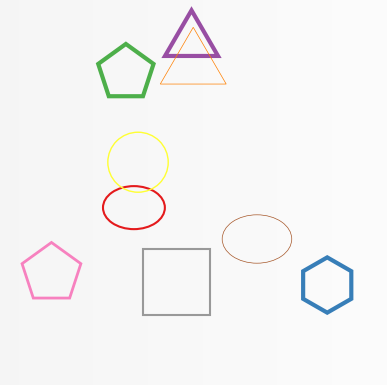[{"shape": "oval", "thickness": 1.5, "radius": 0.4, "center": [0.346, 0.461]}, {"shape": "hexagon", "thickness": 3, "radius": 0.36, "center": [0.844, 0.26]}, {"shape": "pentagon", "thickness": 3, "radius": 0.38, "center": [0.325, 0.811]}, {"shape": "triangle", "thickness": 3, "radius": 0.39, "center": [0.494, 0.894]}, {"shape": "triangle", "thickness": 0.5, "radius": 0.49, "center": [0.499, 0.831]}, {"shape": "circle", "thickness": 1, "radius": 0.39, "center": [0.356, 0.579]}, {"shape": "oval", "thickness": 0.5, "radius": 0.45, "center": [0.663, 0.379]}, {"shape": "pentagon", "thickness": 2, "radius": 0.4, "center": [0.133, 0.29]}, {"shape": "square", "thickness": 1.5, "radius": 0.43, "center": [0.455, 0.268]}]